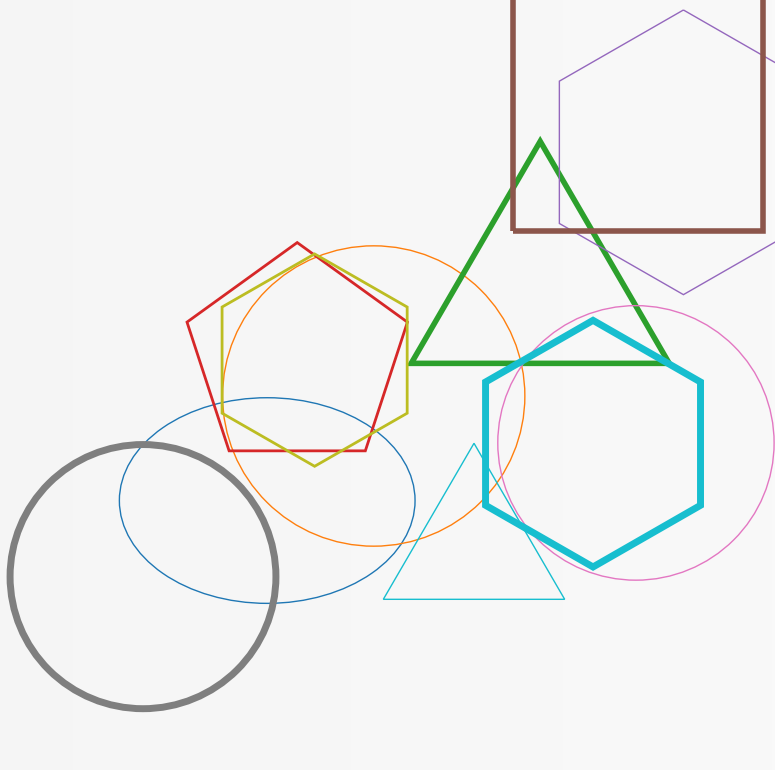[{"shape": "oval", "thickness": 0.5, "radius": 0.95, "center": [0.345, 0.35]}, {"shape": "circle", "thickness": 0.5, "radius": 0.98, "center": [0.482, 0.486]}, {"shape": "triangle", "thickness": 2, "radius": 0.96, "center": [0.697, 0.624]}, {"shape": "pentagon", "thickness": 1, "radius": 0.75, "center": [0.383, 0.535]}, {"shape": "hexagon", "thickness": 0.5, "radius": 0.92, "center": [0.882, 0.802]}, {"shape": "square", "thickness": 2, "radius": 0.81, "center": [0.823, 0.861]}, {"shape": "circle", "thickness": 0.5, "radius": 0.89, "center": [0.821, 0.425]}, {"shape": "circle", "thickness": 2.5, "radius": 0.86, "center": [0.185, 0.251]}, {"shape": "hexagon", "thickness": 1, "radius": 0.69, "center": [0.406, 0.532]}, {"shape": "hexagon", "thickness": 2.5, "radius": 0.8, "center": [0.765, 0.424]}, {"shape": "triangle", "thickness": 0.5, "radius": 0.68, "center": [0.612, 0.289]}]